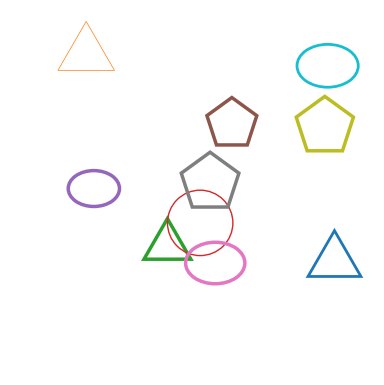[{"shape": "triangle", "thickness": 2, "radius": 0.4, "center": [0.869, 0.322]}, {"shape": "triangle", "thickness": 0.5, "radius": 0.42, "center": [0.224, 0.86]}, {"shape": "triangle", "thickness": 2.5, "radius": 0.35, "center": [0.435, 0.362]}, {"shape": "circle", "thickness": 1, "radius": 0.42, "center": [0.52, 0.421]}, {"shape": "oval", "thickness": 2.5, "radius": 0.33, "center": [0.244, 0.51]}, {"shape": "pentagon", "thickness": 2.5, "radius": 0.34, "center": [0.602, 0.679]}, {"shape": "oval", "thickness": 2.5, "radius": 0.38, "center": [0.559, 0.317]}, {"shape": "pentagon", "thickness": 2.5, "radius": 0.39, "center": [0.546, 0.526]}, {"shape": "pentagon", "thickness": 2.5, "radius": 0.39, "center": [0.844, 0.672]}, {"shape": "oval", "thickness": 2, "radius": 0.4, "center": [0.851, 0.829]}]